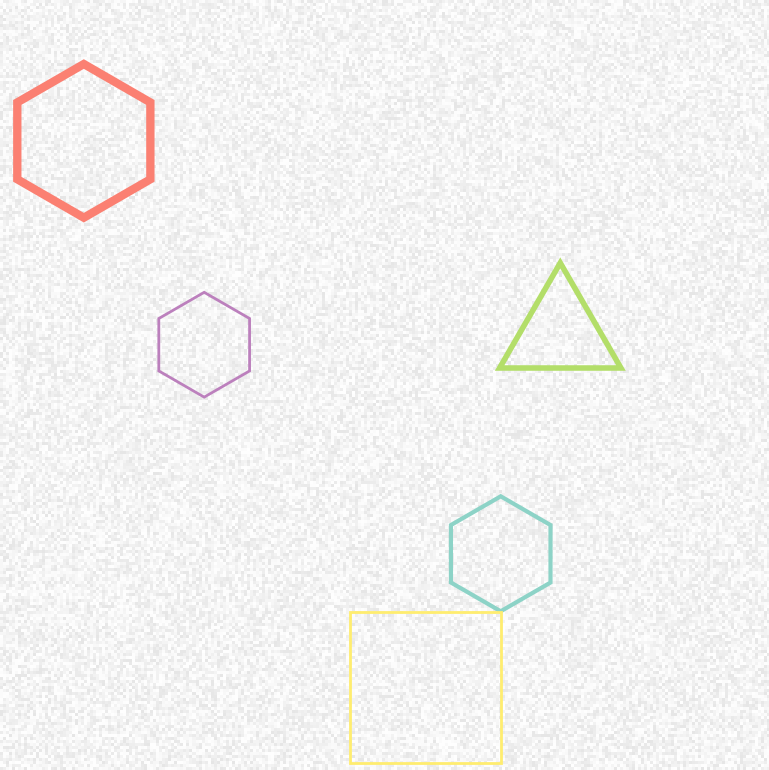[{"shape": "hexagon", "thickness": 1.5, "radius": 0.37, "center": [0.65, 0.281]}, {"shape": "hexagon", "thickness": 3, "radius": 0.5, "center": [0.109, 0.817]}, {"shape": "triangle", "thickness": 2, "radius": 0.46, "center": [0.728, 0.568]}, {"shape": "hexagon", "thickness": 1, "radius": 0.34, "center": [0.265, 0.552]}, {"shape": "square", "thickness": 1, "radius": 0.49, "center": [0.552, 0.107]}]